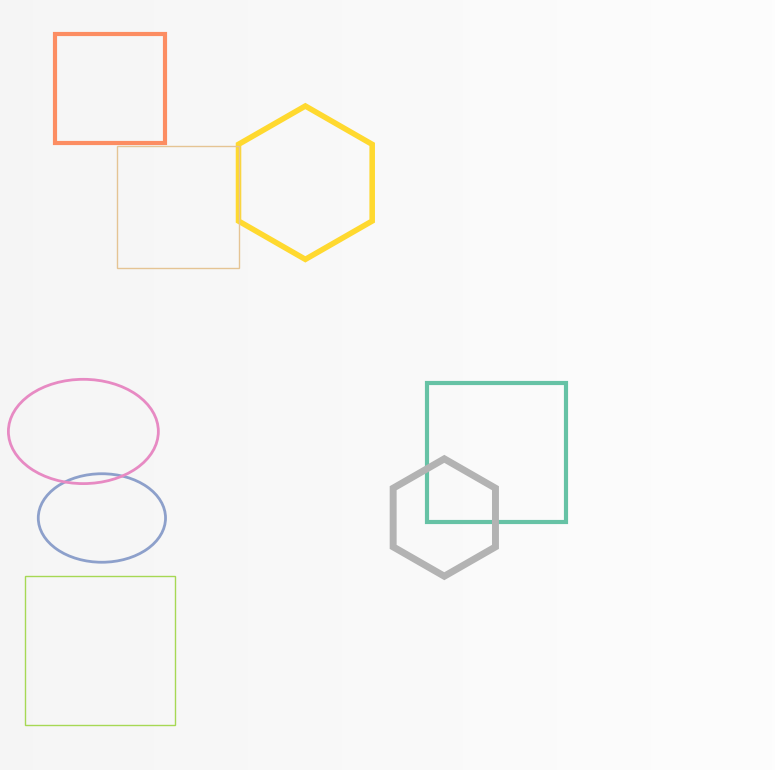[{"shape": "square", "thickness": 1.5, "radius": 0.45, "center": [0.641, 0.413]}, {"shape": "square", "thickness": 1.5, "radius": 0.35, "center": [0.142, 0.885]}, {"shape": "oval", "thickness": 1, "radius": 0.41, "center": [0.131, 0.327]}, {"shape": "oval", "thickness": 1, "radius": 0.48, "center": [0.108, 0.44]}, {"shape": "square", "thickness": 0.5, "radius": 0.48, "center": [0.129, 0.155]}, {"shape": "hexagon", "thickness": 2, "radius": 0.5, "center": [0.394, 0.763]}, {"shape": "square", "thickness": 0.5, "radius": 0.4, "center": [0.23, 0.731]}, {"shape": "hexagon", "thickness": 2.5, "radius": 0.38, "center": [0.573, 0.328]}]